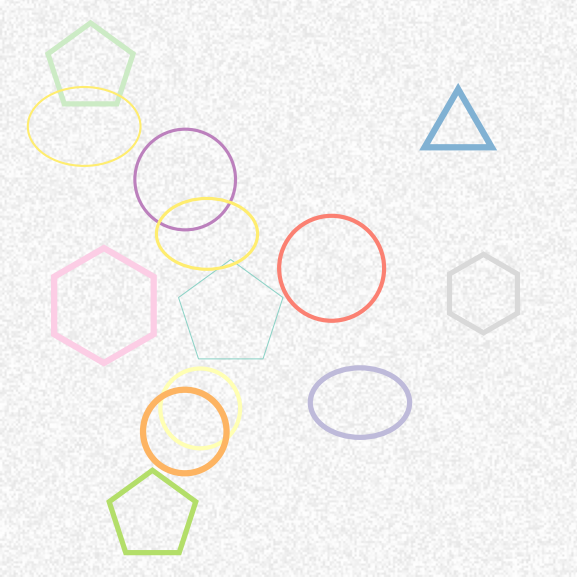[{"shape": "pentagon", "thickness": 0.5, "radius": 0.48, "center": [0.4, 0.455]}, {"shape": "circle", "thickness": 2, "radius": 0.35, "center": [0.347, 0.292]}, {"shape": "oval", "thickness": 2.5, "radius": 0.43, "center": [0.623, 0.302]}, {"shape": "circle", "thickness": 2, "radius": 0.45, "center": [0.574, 0.535]}, {"shape": "triangle", "thickness": 3, "radius": 0.34, "center": [0.793, 0.778]}, {"shape": "circle", "thickness": 3, "radius": 0.36, "center": [0.32, 0.252]}, {"shape": "pentagon", "thickness": 2.5, "radius": 0.39, "center": [0.264, 0.106]}, {"shape": "hexagon", "thickness": 3, "radius": 0.5, "center": [0.18, 0.47]}, {"shape": "hexagon", "thickness": 2.5, "radius": 0.34, "center": [0.837, 0.491]}, {"shape": "circle", "thickness": 1.5, "radius": 0.44, "center": [0.321, 0.688]}, {"shape": "pentagon", "thickness": 2.5, "radius": 0.39, "center": [0.157, 0.882]}, {"shape": "oval", "thickness": 1, "radius": 0.49, "center": [0.146, 0.78]}, {"shape": "oval", "thickness": 1.5, "radius": 0.44, "center": [0.358, 0.594]}]